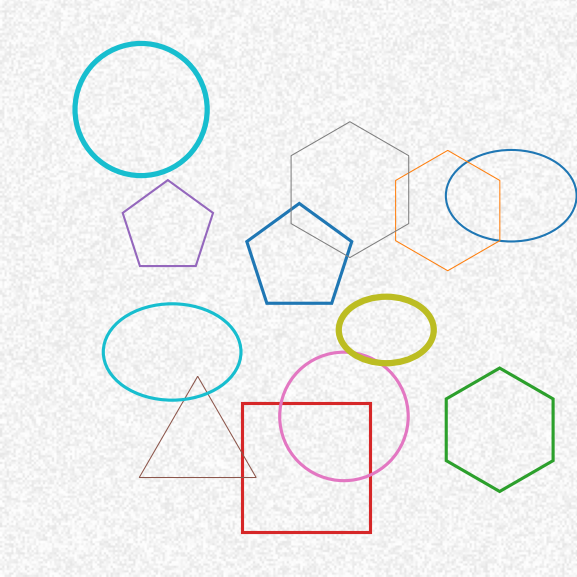[{"shape": "oval", "thickness": 1, "radius": 0.57, "center": [0.885, 0.66]}, {"shape": "pentagon", "thickness": 1.5, "radius": 0.48, "center": [0.518, 0.551]}, {"shape": "hexagon", "thickness": 0.5, "radius": 0.52, "center": [0.775, 0.635]}, {"shape": "hexagon", "thickness": 1.5, "radius": 0.53, "center": [0.865, 0.255]}, {"shape": "square", "thickness": 1.5, "radius": 0.56, "center": [0.53, 0.19]}, {"shape": "pentagon", "thickness": 1, "radius": 0.41, "center": [0.291, 0.605]}, {"shape": "triangle", "thickness": 0.5, "radius": 0.58, "center": [0.342, 0.231]}, {"shape": "circle", "thickness": 1.5, "radius": 0.56, "center": [0.596, 0.278]}, {"shape": "hexagon", "thickness": 0.5, "radius": 0.59, "center": [0.606, 0.671]}, {"shape": "oval", "thickness": 3, "radius": 0.41, "center": [0.669, 0.428]}, {"shape": "oval", "thickness": 1.5, "radius": 0.6, "center": [0.298, 0.39]}, {"shape": "circle", "thickness": 2.5, "radius": 0.57, "center": [0.244, 0.809]}]